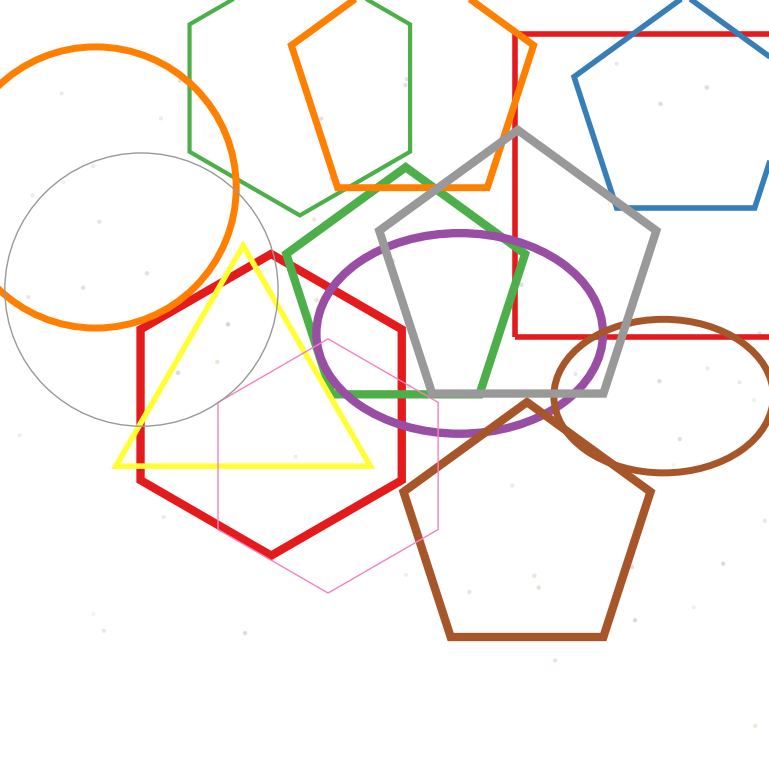[{"shape": "square", "thickness": 2, "radius": 0.99, "center": [0.866, 0.759]}, {"shape": "hexagon", "thickness": 3, "radius": 0.98, "center": [0.352, 0.474]}, {"shape": "pentagon", "thickness": 2, "radius": 0.76, "center": [0.89, 0.853]}, {"shape": "pentagon", "thickness": 3, "radius": 0.82, "center": [0.527, 0.62]}, {"shape": "hexagon", "thickness": 1.5, "radius": 0.83, "center": [0.389, 0.886]}, {"shape": "oval", "thickness": 3, "radius": 0.93, "center": [0.597, 0.567]}, {"shape": "pentagon", "thickness": 2.5, "radius": 0.83, "center": [0.536, 0.89]}, {"shape": "circle", "thickness": 2.5, "radius": 0.91, "center": [0.124, 0.757]}, {"shape": "triangle", "thickness": 2, "radius": 0.95, "center": [0.316, 0.49]}, {"shape": "pentagon", "thickness": 3, "radius": 0.84, "center": [0.684, 0.309]}, {"shape": "oval", "thickness": 2.5, "radius": 0.71, "center": [0.862, 0.486]}, {"shape": "hexagon", "thickness": 0.5, "radius": 0.83, "center": [0.426, 0.395]}, {"shape": "circle", "thickness": 0.5, "radius": 0.89, "center": [0.184, 0.624]}, {"shape": "pentagon", "thickness": 3, "radius": 0.95, "center": [0.672, 0.642]}]